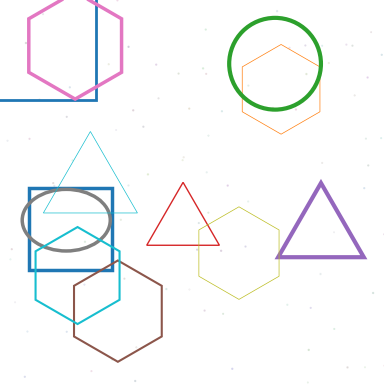[{"shape": "square", "thickness": 2, "radius": 0.72, "center": [0.104, 0.885]}, {"shape": "square", "thickness": 2.5, "radius": 0.54, "center": [0.182, 0.405]}, {"shape": "hexagon", "thickness": 0.5, "radius": 0.58, "center": [0.73, 0.768]}, {"shape": "circle", "thickness": 3, "radius": 0.6, "center": [0.714, 0.834]}, {"shape": "triangle", "thickness": 1, "radius": 0.54, "center": [0.475, 0.417]}, {"shape": "triangle", "thickness": 3, "radius": 0.64, "center": [0.834, 0.396]}, {"shape": "hexagon", "thickness": 1.5, "radius": 0.66, "center": [0.306, 0.192]}, {"shape": "hexagon", "thickness": 2.5, "radius": 0.7, "center": [0.195, 0.882]}, {"shape": "oval", "thickness": 2.5, "radius": 0.57, "center": [0.172, 0.428]}, {"shape": "hexagon", "thickness": 0.5, "radius": 0.6, "center": [0.621, 0.343]}, {"shape": "triangle", "thickness": 0.5, "radius": 0.71, "center": [0.235, 0.517]}, {"shape": "hexagon", "thickness": 1.5, "radius": 0.63, "center": [0.201, 0.284]}]